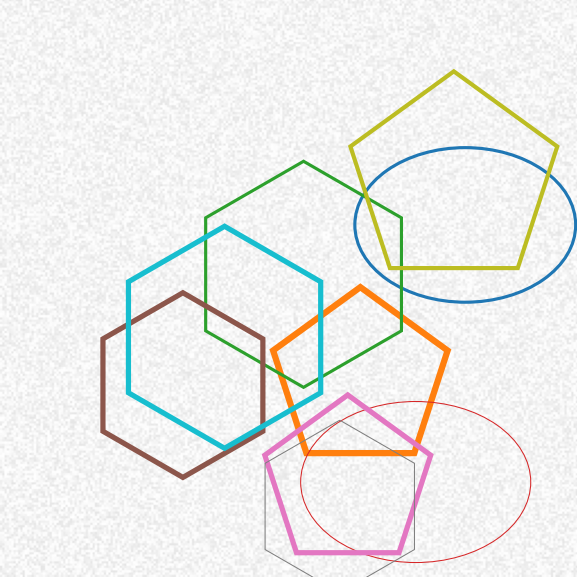[{"shape": "oval", "thickness": 1.5, "radius": 0.96, "center": [0.806, 0.61]}, {"shape": "pentagon", "thickness": 3, "radius": 0.79, "center": [0.624, 0.343]}, {"shape": "hexagon", "thickness": 1.5, "radius": 0.98, "center": [0.526, 0.524]}, {"shape": "oval", "thickness": 0.5, "radius": 1.0, "center": [0.72, 0.164]}, {"shape": "hexagon", "thickness": 2.5, "radius": 0.8, "center": [0.317, 0.332]}, {"shape": "pentagon", "thickness": 2.5, "radius": 0.76, "center": [0.602, 0.164]}, {"shape": "hexagon", "thickness": 0.5, "radius": 0.75, "center": [0.588, 0.122]}, {"shape": "pentagon", "thickness": 2, "radius": 0.94, "center": [0.786, 0.687]}, {"shape": "hexagon", "thickness": 2.5, "radius": 0.96, "center": [0.389, 0.415]}]